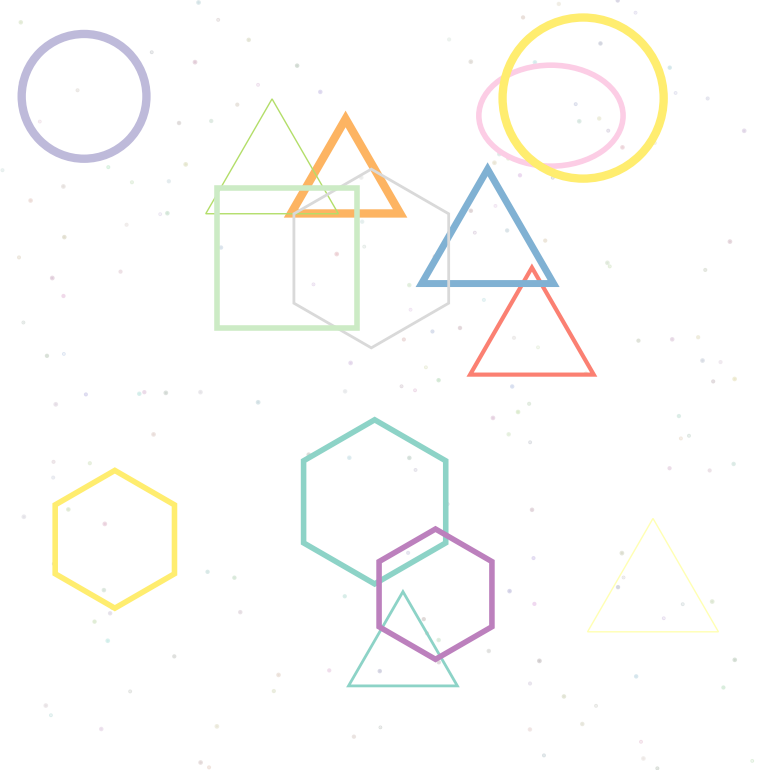[{"shape": "triangle", "thickness": 1, "radius": 0.41, "center": [0.523, 0.15]}, {"shape": "hexagon", "thickness": 2, "radius": 0.53, "center": [0.487, 0.348]}, {"shape": "triangle", "thickness": 0.5, "radius": 0.49, "center": [0.848, 0.229]}, {"shape": "circle", "thickness": 3, "radius": 0.41, "center": [0.109, 0.875]}, {"shape": "triangle", "thickness": 1.5, "radius": 0.46, "center": [0.691, 0.56]}, {"shape": "triangle", "thickness": 2.5, "radius": 0.49, "center": [0.633, 0.681]}, {"shape": "triangle", "thickness": 3, "radius": 0.41, "center": [0.449, 0.764]}, {"shape": "triangle", "thickness": 0.5, "radius": 0.5, "center": [0.353, 0.772]}, {"shape": "oval", "thickness": 2, "radius": 0.47, "center": [0.716, 0.85]}, {"shape": "hexagon", "thickness": 1, "radius": 0.58, "center": [0.482, 0.664]}, {"shape": "hexagon", "thickness": 2, "radius": 0.42, "center": [0.566, 0.228]}, {"shape": "square", "thickness": 2, "radius": 0.45, "center": [0.372, 0.665]}, {"shape": "hexagon", "thickness": 2, "radius": 0.45, "center": [0.149, 0.3]}, {"shape": "circle", "thickness": 3, "radius": 0.52, "center": [0.757, 0.873]}]